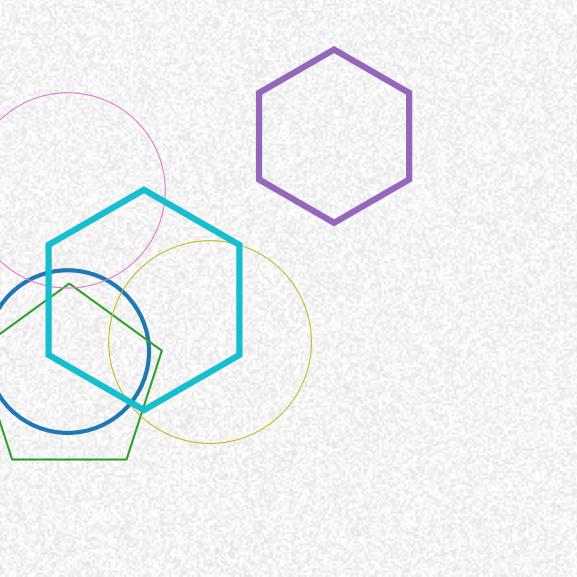[{"shape": "circle", "thickness": 2, "radius": 0.7, "center": [0.117, 0.39]}, {"shape": "pentagon", "thickness": 1, "radius": 0.84, "center": [0.12, 0.34]}, {"shape": "hexagon", "thickness": 3, "radius": 0.75, "center": [0.578, 0.763]}, {"shape": "circle", "thickness": 0.5, "radius": 0.85, "center": [0.117, 0.669]}, {"shape": "circle", "thickness": 0.5, "radius": 0.88, "center": [0.364, 0.407]}, {"shape": "hexagon", "thickness": 3, "radius": 0.95, "center": [0.249, 0.48]}]